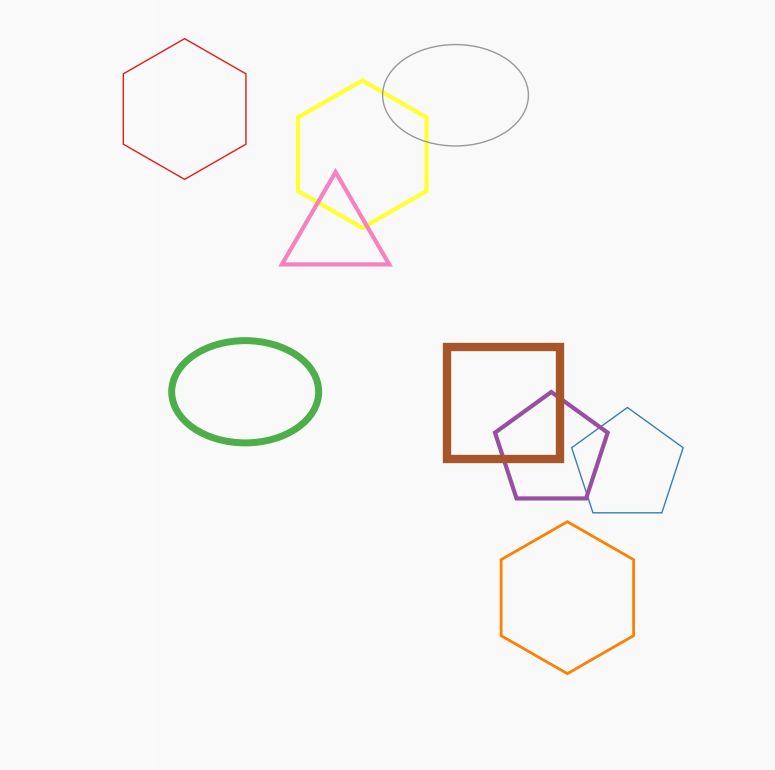[{"shape": "hexagon", "thickness": 0.5, "radius": 0.46, "center": [0.238, 0.858]}, {"shape": "pentagon", "thickness": 0.5, "radius": 0.38, "center": [0.81, 0.395]}, {"shape": "oval", "thickness": 2.5, "radius": 0.47, "center": [0.316, 0.491]}, {"shape": "pentagon", "thickness": 1.5, "radius": 0.38, "center": [0.711, 0.414]}, {"shape": "hexagon", "thickness": 1, "radius": 0.49, "center": [0.732, 0.224]}, {"shape": "hexagon", "thickness": 1.5, "radius": 0.48, "center": [0.467, 0.8]}, {"shape": "square", "thickness": 3, "radius": 0.36, "center": [0.65, 0.477]}, {"shape": "triangle", "thickness": 1.5, "radius": 0.4, "center": [0.433, 0.697]}, {"shape": "oval", "thickness": 0.5, "radius": 0.47, "center": [0.588, 0.876]}]